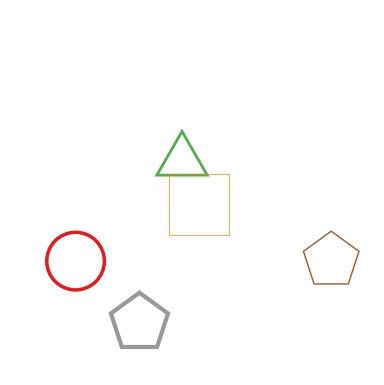[{"shape": "circle", "thickness": 2.5, "radius": 0.37, "center": [0.196, 0.322]}, {"shape": "triangle", "thickness": 2, "radius": 0.38, "center": [0.473, 0.583]}, {"shape": "square", "thickness": 0.5, "radius": 0.39, "center": [0.517, 0.469]}, {"shape": "pentagon", "thickness": 1, "radius": 0.38, "center": [0.86, 0.324]}, {"shape": "pentagon", "thickness": 3, "radius": 0.39, "center": [0.362, 0.162]}]